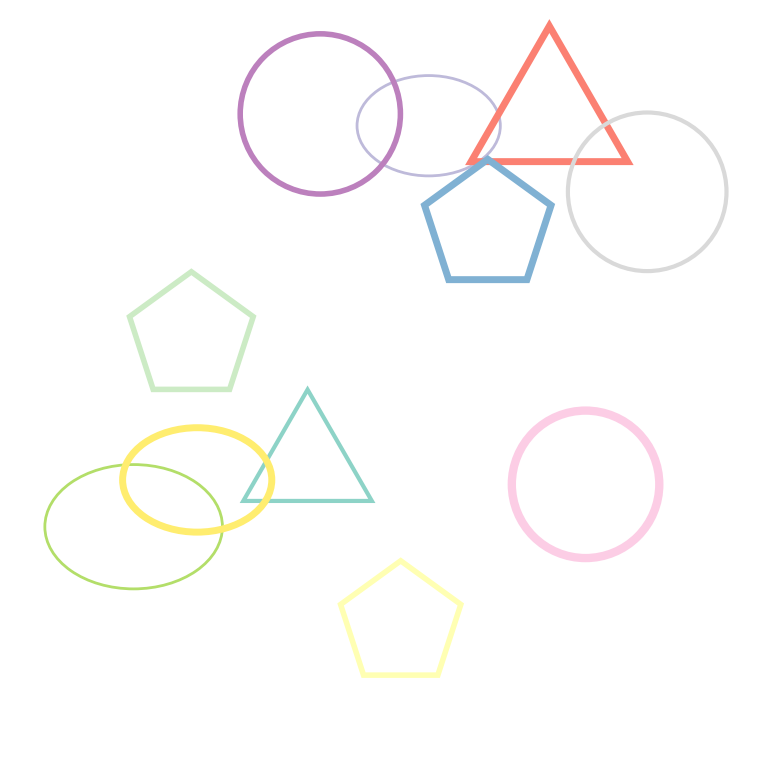[{"shape": "triangle", "thickness": 1.5, "radius": 0.48, "center": [0.399, 0.398]}, {"shape": "pentagon", "thickness": 2, "radius": 0.41, "center": [0.52, 0.19]}, {"shape": "oval", "thickness": 1, "radius": 0.47, "center": [0.557, 0.837]}, {"shape": "triangle", "thickness": 2.5, "radius": 0.59, "center": [0.713, 0.849]}, {"shape": "pentagon", "thickness": 2.5, "radius": 0.43, "center": [0.634, 0.707]}, {"shape": "oval", "thickness": 1, "radius": 0.58, "center": [0.174, 0.316]}, {"shape": "circle", "thickness": 3, "radius": 0.48, "center": [0.76, 0.371]}, {"shape": "circle", "thickness": 1.5, "radius": 0.51, "center": [0.841, 0.751]}, {"shape": "circle", "thickness": 2, "radius": 0.52, "center": [0.416, 0.852]}, {"shape": "pentagon", "thickness": 2, "radius": 0.42, "center": [0.249, 0.563]}, {"shape": "oval", "thickness": 2.5, "radius": 0.48, "center": [0.256, 0.377]}]